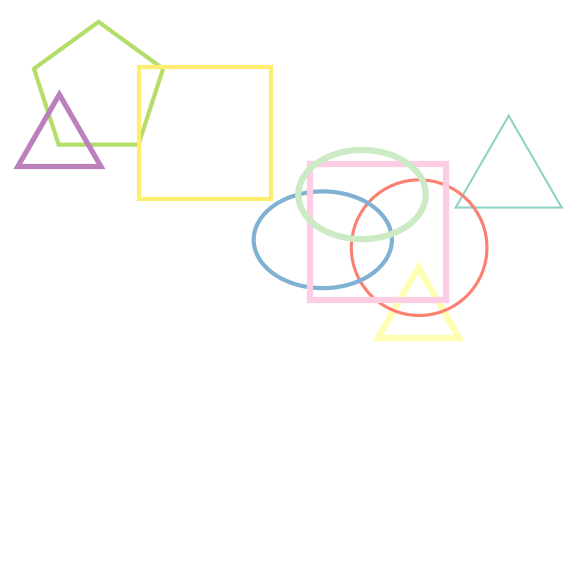[{"shape": "triangle", "thickness": 1, "radius": 0.53, "center": [0.881, 0.693]}, {"shape": "triangle", "thickness": 3, "radius": 0.41, "center": [0.725, 0.455]}, {"shape": "circle", "thickness": 1.5, "radius": 0.59, "center": [0.726, 0.57]}, {"shape": "oval", "thickness": 2, "radius": 0.6, "center": [0.559, 0.584]}, {"shape": "pentagon", "thickness": 2, "radius": 0.59, "center": [0.171, 0.844]}, {"shape": "square", "thickness": 3, "radius": 0.59, "center": [0.654, 0.598]}, {"shape": "triangle", "thickness": 2.5, "radius": 0.42, "center": [0.103, 0.752]}, {"shape": "oval", "thickness": 3, "radius": 0.55, "center": [0.627, 0.662]}, {"shape": "square", "thickness": 2, "radius": 0.57, "center": [0.354, 0.769]}]